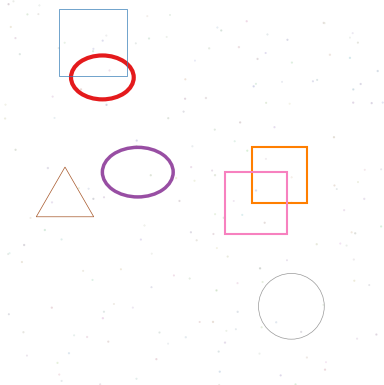[{"shape": "oval", "thickness": 3, "radius": 0.41, "center": [0.266, 0.799]}, {"shape": "square", "thickness": 0.5, "radius": 0.44, "center": [0.241, 0.889]}, {"shape": "oval", "thickness": 2.5, "radius": 0.46, "center": [0.358, 0.553]}, {"shape": "square", "thickness": 1.5, "radius": 0.36, "center": [0.726, 0.546]}, {"shape": "triangle", "thickness": 0.5, "radius": 0.43, "center": [0.169, 0.48]}, {"shape": "square", "thickness": 1.5, "radius": 0.4, "center": [0.665, 0.472]}, {"shape": "circle", "thickness": 0.5, "radius": 0.43, "center": [0.757, 0.204]}]